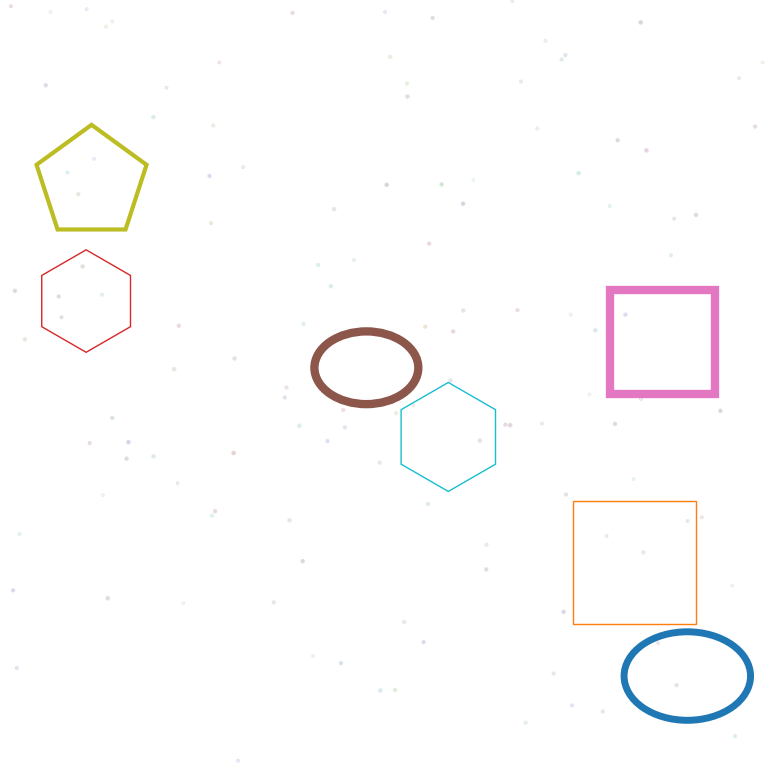[{"shape": "oval", "thickness": 2.5, "radius": 0.41, "center": [0.893, 0.122]}, {"shape": "square", "thickness": 0.5, "radius": 0.4, "center": [0.824, 0.269]}, {"shape": "hexagon", "thickness": 0.5, "radius": 0.33, "center": [0.112, 0.609]}, {"shape": "oval", "thickness": 3, "radius": 0.34, "center": [0.476, 0.522]}, {"shape": "square", "thickness": 3, "radius": 0.34, "center": [0.86, 0.556]}, {"shape": "pentagon", "thickness": 1.5, "radius": 0.38, "center": [0.119, 0.763]}, {"shape": "hexagon", "thickness": 0.5, "radius": 0.35, "center": [0.582, 0.433]}]